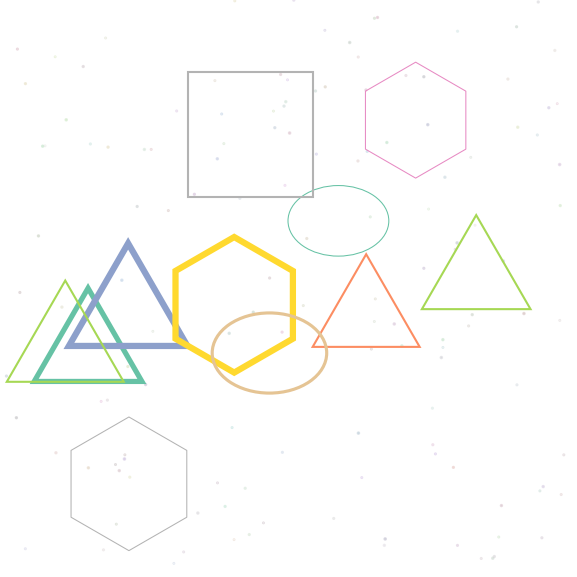[{"shape": "triangle", "thickness": 2.5, "radius": 0.54, "center": [0.152, 0.392]}, {"shape": "oval", "thickness": 0.5, "radius": 0.44, "center": [0.586, 0.617]}, {"shape": "triangle", "thickness": 1, "radius": 0.53, "center": [0.634, 0.452]}, {"shape": "triangle", "thickness": 3, "radius": 0.59, "center": [0.222, 0.459]}, {"shape": "hexagon", "thickness": 0.5, "radius": 0.5, "center": [0.72, 0.791]}, {"shape": "triangle", "thickness": 1, "radius": 0.58, "center": [0.113, 0.396]}, {"shape": "triangle", "thickness": 1, "radius": 0.54, "center": [0.825, 0.518]}, {"shape": "hexagon", "thickness": 3, "radius": 0.59, "center": [0.406, 0.471]}, {"shape": "oval", "thickness": 1.5, "radius": 0.5, "center": [0.467, 0.388]}, {"shape": "square", "thickness": 1, "radius": 0.54, "center": [0.434, 0.767]}, {"shape": "hexagon", "thickness": 0.5, "radius": 0.58, "center": [0.223, 0.161]}]